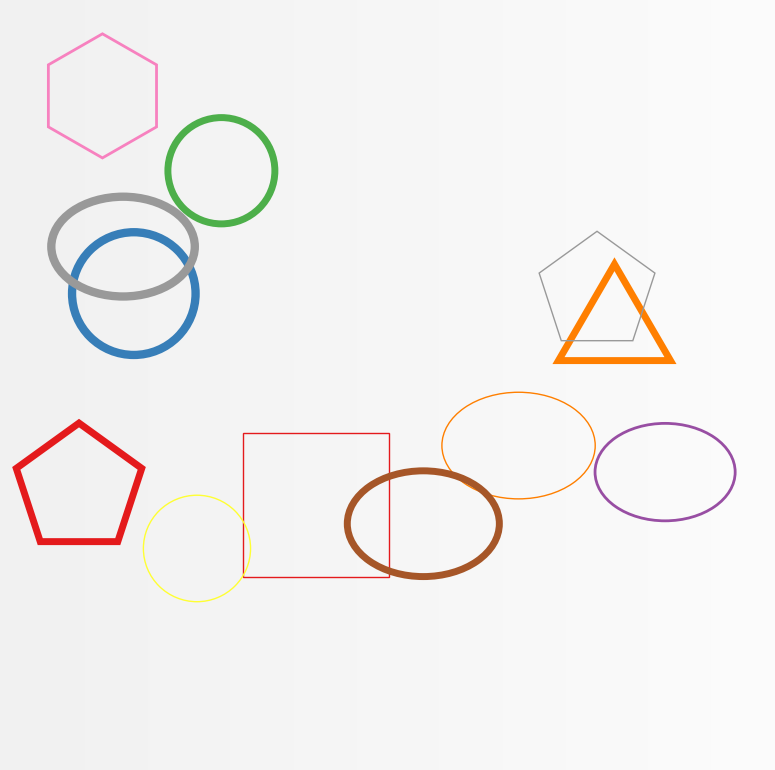[{"shape": "pentagon", "thickness": 2.5, "radius": 0.43, "center": [0.102, 0.365]}, {"shape": "square", "thickness": 0.5, "radius": 0.47, "center": [0.408, 0.344]}, {"shape": "circle", "thickness": 3, "radius": 0.4, "center": [0.173, 0.619]}, {"shape": "circle", "thickness": 2.5, "radius": 0.35, "center": [0.286, 0.778]}, {"shape": "oval", "thickness": 1, "radius": 0.45, "center": [0.858, 0.387]}, {"shape": "triangle", "thickness": 2.5, "radius": 0.42, "center": [0.793, 0.573]}, {"shape": "oval", "thickness": 0.5, "radius": 0.49, "center": [0.669, 0.421]}, {"shape": "circle", "thickness": 0.5, "radius": 0.35, "center": [0.254, 0.288]}, {"shape": "oval", "thickness": 2.5, "radius": 0.49, "center": [0.546, 0.32]}, {"shape": "hexagon", "thickness": 1, "radius": 0.4, "center": [0.132, 0.876]}, {"shape": "pentagon", "thickness": 0.5, "radius": 0.39, "center": [0.77, 0.621]}, {"shape": "oval", "thickness": 3, "radius": 0.46, "center": [0.159, 0.68]}]